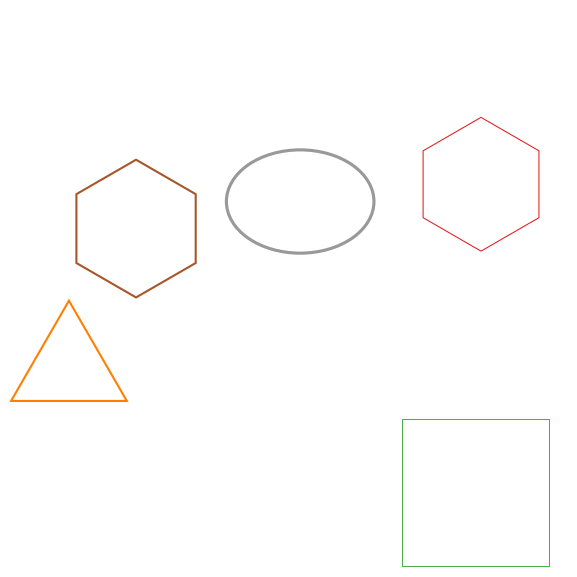[{"shape": "hexagon", "thickness": 0.5, "radius": 0.58, "center": [0.833, 0.68]}, {"shape": "square", "thickness": 0.5, "radius": 0.64, "center": [0.824, 0.146]}, {"shape": "triangle", "thickness": 1, "radius": 0.58, "center": [0.119, 0.363]}, {"shape": "hexagon", "thickness": 1, "radius": 0.6, "center": [0.236, 0.603]}, {"shape": "oval", "thickness": 1.5, "radius": 0.64, "center": [0.52, 0.65]}]